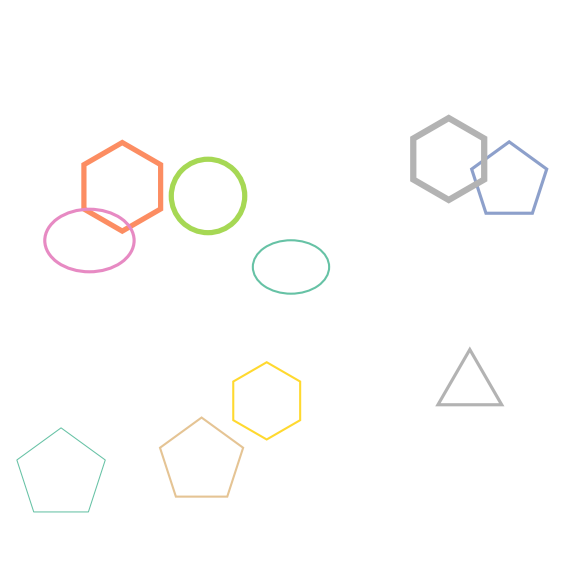[{"shape": "pentagon", "thickness": 0.5, "radius": 0.4, "center": [0.106, 0.178]}, {"shape": "oval", "thickness": 1, "radius": 0.33, "center": [0.504, 0.537]}, {"shape": "hexagon", "thickness": 2.5, "radius": 0.38, "center": [0.212, 0.676]}, {"shape": "pentagon", "thickness": 1.5, "radius": 0.34, "center": [0.882, 0.685]}, {"shape": "oval", "thickness": 1.5, "radius": 0.39, "center": [0.155, 0.583]}, {"shape": "circle", "thickness": 2.5, "radius": 0.32, "center": [0.36, 0.66]}, {"shape": "hexagon", "thickness": 1, "radius": 0.33, "center": [0.462, 0.305]}, {"shape": "pentagon", "thickness": 1, "radius": 0.38, "center": [0.349, 0.2]}, {"shape": "hexagon", "thickness": 3, "radius": 0.35, "center": [0.777, 0.724]}, {"shape": "triangle", "thickness": 1.5, "radius": 0.32, "center": [0.814, 0.33]}]